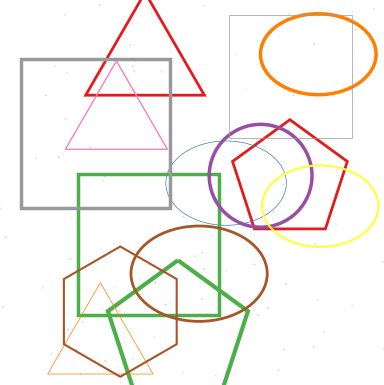[{"shape": "triangle", "thickness": 2, "radius": 0.89, "center": [0.377, 0.842]}, {"shape": "pentagon", "thickness": 2, "radius": 0.78, "center": [0.753, 0.532]}, {"shape": "oval", "thickness": 0.5, "radius": 0.78, "center": [0.587, 0.524]}, {"shape": "square", "thickness": 2.5, "radius": 0.91, "center": [0.386, 0.365]}, {"shape": "pentagon", "thickness": 3, "radius": 0.96, "center": [0.462, 0.133]}, {"shape": "circle", "thickness": 2.5, "radius": 0.67, "center": [0.677, 0.543]}, {"shape": "oval", "thickness": 2.5, "radius": 0.75, "center": [0.827, 0.859]}, {"shape": "triangle", "thickness": 0.5, "radius": 0.79, "center": [0.261, 0.108]}, {"shape": "oval", "thickness": 1.5, "radius": 0.76, "center": [0.832, 0.464]}, {"shape": "oval", "thickness": 2, "radius": 0.88, "center": [0.517, 0.289]}, {"shape": "hexagon", "thickness": 1.5, "radius": 0.85, "center": [0.312, 0.191]}, {"shape": "triangle", "thickness": 1, "radius": 0.76, "center": [0.302, 0.689]}, {"shape": "square", "thickness": 2.5, "radius": 0.96, "center": [0.248, 0.653]}, {"shape": "square", "thickness": 0.5, "radius": 0.8, "center": [0.754, 0.801]}]